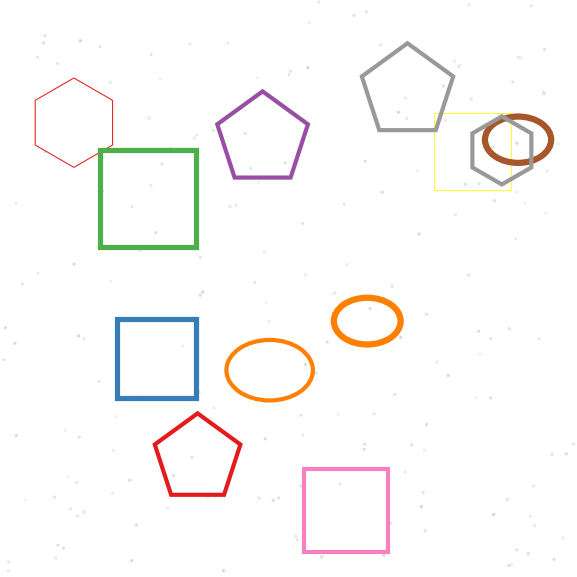[{"shape": "hexagon", "thickness": 0.5, "radius": 0.39, "center": [0.128, 0.787]}, {"shape": "pentagon", "thickness": 2, "radius": 0.39, "center": [0.342, 0.205]}, {"shape": "square", "thickness": 2.5, "radius": 0.34, "center": [0.271, 0.378]}, {"shape": "square", "thickness": 2.5, "radius": 0.42, "center": [0.256, 0.656]}, {"shape": "pentagon", "thickness": 2, "radius": 0.41, "center": [0.455, 0.758]}, {"shape": "oval", "thickness": 2, "radius": 0.37, "center": [0.467, 0.358]}, {"shape": "oval", "thickness": 3, "radius": 0.29, "center": [0.636, 0.443]}, {"shape": "square", "thickness": 0.5, "radius": 0.33, "center": [0.818, 0.737]}, {"shape": "oval", "thickness": 3, "radius": 0.29, "center": [0.897, 0.757]}, {"shape": "square", "thickness": 2, "radius": 0.36, "center": [0.599, 0.115]}, {"shape": "hexagon", "thickness": 2, "radius": 0.29, "center": [0.869, 0.739]}, {"shape": "pentagon", "thickness": 2, "radius": 0.42, "center": [0.706, 0.841]}]